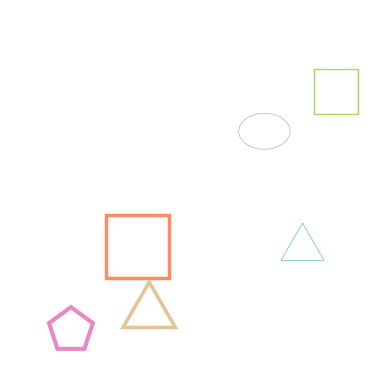[{"shape": "triangle", "thickness": 0.5, "radius": 0.32, "center": [0.786, 0.356]}, {"shape": "square", "thickness": 2.5, "radius": 0.41, "center": [0.357, 0.359]}, {"shape": "pentagon", "thickness": 3, "radius": 0.3, "center": [0.184, 0.142]}, {"shape": "square", "thickness": 1, "radius": 0.29, "center": [0.873, 0.763]}, {"shape": "triangle", "thickness": 2.5, "radius": 0.39, "center": [0.388, 0.189]}, {"shape": "oval", "thickness": 0.5, "radius": 0.33, "center": [0.687, 0.659]}]